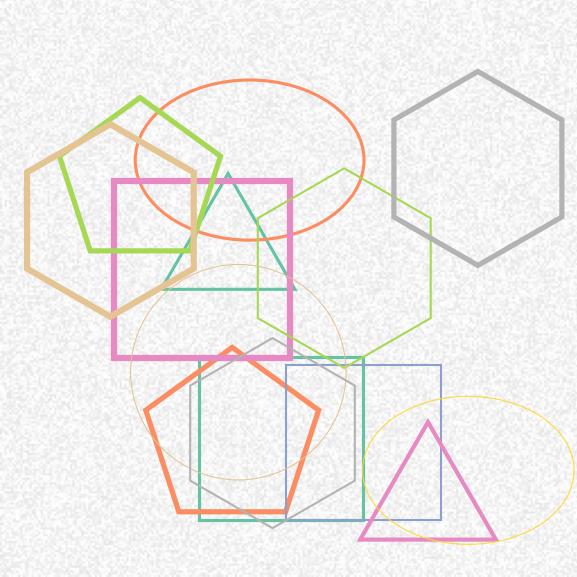[{"shape": "triangle", "thickness": 1.5, "radius": 0.67, "center": [0.395, 0.565]}, {"shape": "square", "thickness": 1.5, "radius": 0.71, "center": [0.486, 0.239]}, {"shape": "pentagon", "thickness": 2.5, "radius": 0.79, "center": [0.402, 0.24]}, {"shape": "oval", "thickness": 1.5, "radius": 0.99, "center": [0.432, 0.722]}, {"shape": "square", "thickness": 1, "radius": 0.67, "center": [0.63, 0.233]}, {"shape": "triangle", "thickness": 2, "radius": 0.68, "center": [0.741, 0.133]}, {"shape": "square", "thickness": 3, "radius": 0.76, "center": [0.35, 0.533]}, {"shape": "pentagon", "thickness": 2.5, "radius": 0.73, "center": [0.242, 0.683]}, {"shape": "hexagon", "thickness": 1, "radius": 0.86, "center": [0.596, 0.535]}, {"shape": "oval", "thickness": 0.5, "radius": 0.92, "center": [0.811, 0.185]}, {"shape": "circle", "thickness": 0.5, "radius": 0.93, "center": [0.413, 0.355]}, {"shape": "hexagon", "thickness": 3, "radius": 0.83, "center": [0.191, 0.617]}, {"shape": "hexagon", "thickness": 2.5, "radius": 0.84, "center": [0.828, 0.707]}, {"shape": "hexagon", "thickness": 1, "radius": 0.82, "center": [0.472, 0.249]}]